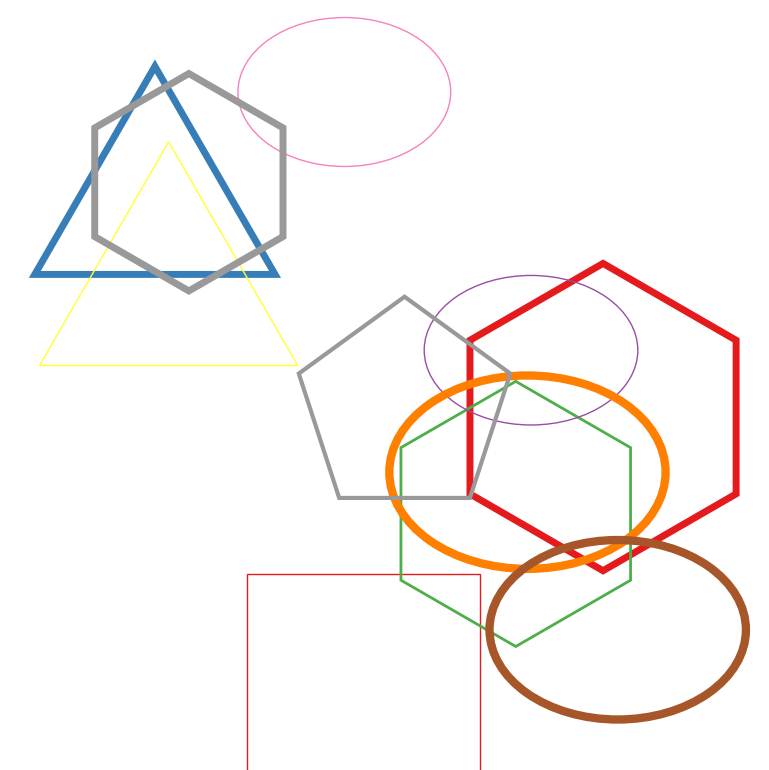[{"shape": "hexagon", "thickness": 2.5, "radius": 1.0, "center": [0.783, 0.458]}, {"shape": "square", "thickness": 0.5, "radius": 0.76, "center": [0.472, 0.104]}, {"shape": "triangle", "thickness": 2.5, "radius": 0.9, "center": [0.201, 0.734]}, {"shape": "hexagon", "thickness": 1, "radius": 0.86, "center": [0.67, 0.333]}, {"shape": "oval", "thickness": 0.5, "radius": 0.69, "center": [0.69, 0.545]}, {"shape": "oval", "thickness": 3, "radius": 0.9, "center": [0.685, 0.387]}, {"shape": "triangle", "thickness": 0.5, "radius": 0.97, "center": [0.219, 0.622]}, {"shape": "oval", "thickness": 3, "radius": 0.83, "center": [0.802, 0.182]}, {"shape": "oval", "thickness": 0.5, "radius": 0.69, "center": [0.447, 0.881]}, {"shape": "pentagon", "thickness": 1.5, "radius": 0.72, "center": [0.525, 0.47]}, {"shape": "hexagon", "thickness": 2.5, "radius": 0.71, "center": [0.245, 0.763]}]